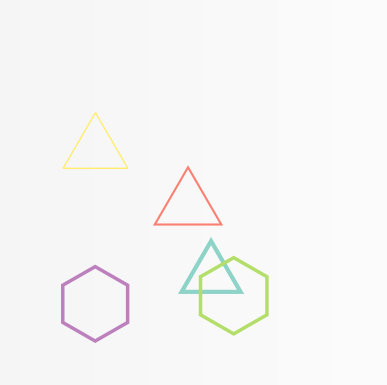[{"shape": "triangle", "thickness": 3, "radius": 0.44, "center": [0.545, 0.286]}, {"shape": "triangle", "thickness": 1.5, "radius": 0.5, "center": [0.485, 0.466]}, {"shape": "hexagon", "thickness": 2.5, "radius": 0.49, "center": [0.603, 0.232]}, {"shape": "hexagon", "thickness": 2.5, "radius": 0.48, "center": [0.246, 0.211]}, {"shape": "triangle", "thickness": 1, "radius": 0.48, "center": [0.246, 0.611]}]